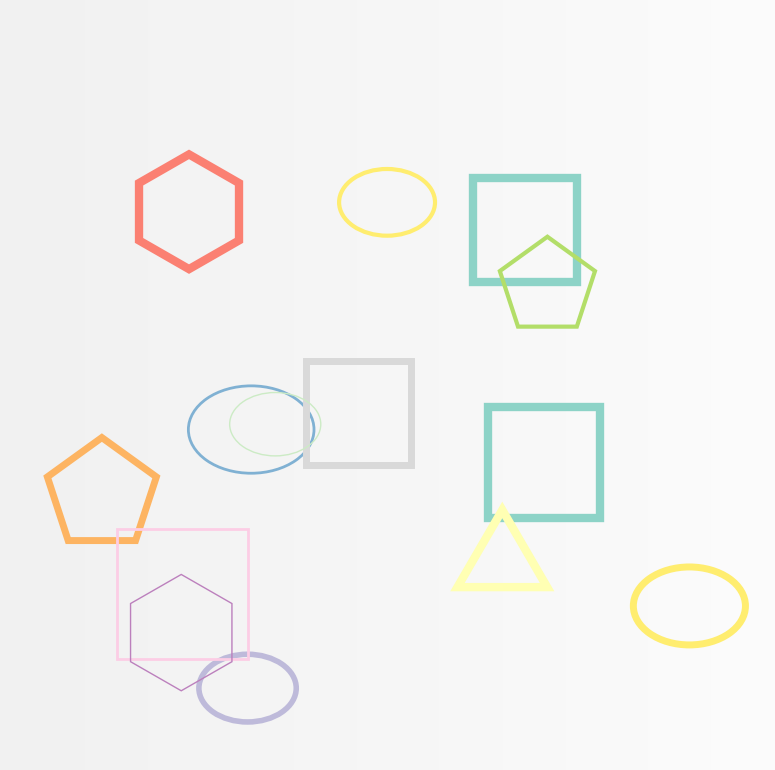[{"shape": "square", "thickness": 3, "radius": 0.36, "center": [0.702, 0.399]}, {"shape": "square", "thickness": 3, "radius": 0.34, "center": [0.677, 0.701]}, {"shape": "triangle", "thickness": 3, "radius": 0.33, "center": [0.648, 0.271]}, {"shape": "oval", "thickness": 2, "radius": 0.31, "center": [0.319, 0.106]}, {"shape": "hexagon", "thickness": 3, "radius": 0.37, "center": [0.244, 0.725]}, {"shape": "oval", "thickness": 1, "radius": 0.41, "center": [0.324, 0.442]}, {"shape": "pentagon", "thickness": 2.5, "radius": 0.37, "center": [0.131, 0.358]}, {"shape": "pentagon", "thickness": 1.5, "radius": 0.32, "center": [0.706, 0.628]}, {"shape": "square", "thickness": 1, "radius": 0.42, "center": [0.235, 0.229]}, {"shape": "square", "thickness": 2.5, "radius": 0.34, "center": [0.463, 0.463]}, {"shape": "hexagon", "thickness": 0.5, "radius": 0.38, "center": [0.234, 0.178]}, {"shape": "oval", "thickness": 0.5, "radius": 0.29, "center": [0.355, 0.449]}, {"shape": "oval", "thickness": 2.5, "radius": 0.36, "center": [0.89, 0.213]}, {"shape": "oval", "thickness": 1.5, "radius": 0.31, "center": [0.499, 0.737]}]